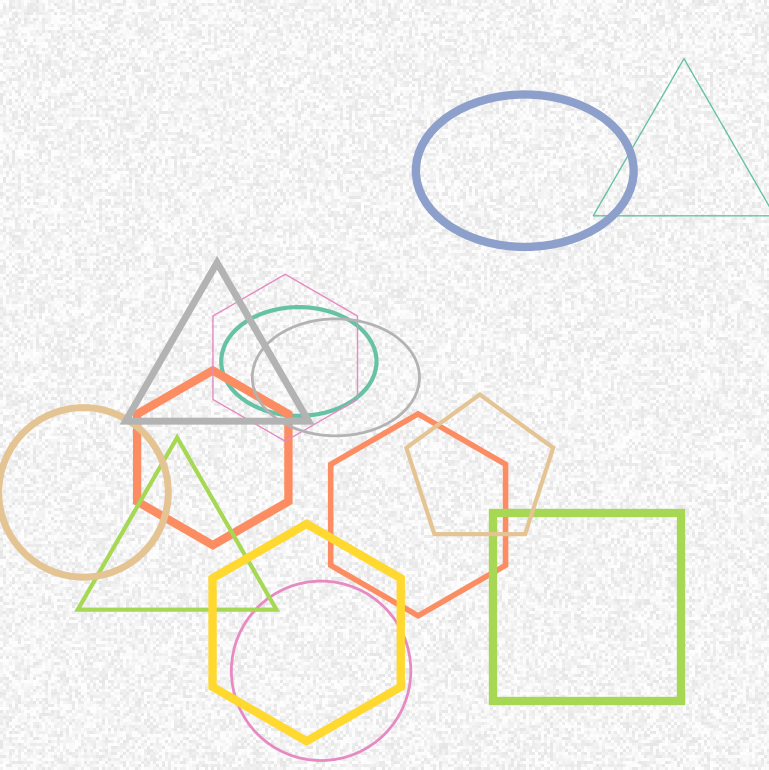[{"shape": "triangle", "thickness": 0.5, "radius": 0.68, "center": [0.888, 0.788]}, {"shape": "oval", "thickness": 1.5, "radius": 0.5, "center": [0.388, 0.531]}, {"shape": "hexagon", "thickness": 2, "radius": 0.66, "center": [0.543, 0.331]}, {"shape": "hexagon", "thickness": 3, "radius": 0.57, "center": [0.276, 0.405]}, {"shape": "oval", "thickness": 3, "radius": 0.71, "center": [0.681, 0.778]}, {"shape": "circle", "thickness": 1, "radius": 0.58, "center": [0.417, 0.129]}, {"shape": "hexagon", "thickness": 0.5, "radius": 0.54, "center": [0.37, 0.535]}, {"shape": "square", "thickness": 3, "radius": 0.61, "center": [0.762, 0.211]}, {"shape": "triangle", "thickness": 1.5, "radius": 0.74, "center": [0.23, 0.283]}, {"shape": "hexagon", "thickness": 3, "radius": 0.71, "center": [0.398, 0.179]}, {"shape": "circle", "thickness": 2.5, "radius": 0.55, "center": [0.108, 0.361]}, {"shape": "pentagon", "thickness": 1.5, "radius": 0.5, "center": [0.623, 0.387]}, {"shape": "triangle", "thickness": 2.5, "radius": 0.69, "center": [0.282, 0.522]}, {"shape": "oval", "thickness": 1, "radius": 0.54, "center": [0.436, 0.51]}]